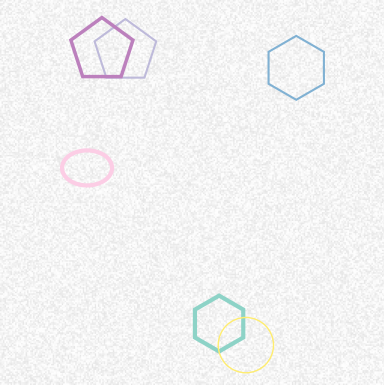[{"shape": "hexagon", "thickness": 3, "radius": 0.36, "center": [0.569, 0.16]}, {"shape": "pentagon", "thickness": 1.5, "radius": 0.42, "center": [0.326, 0.866]}, {"shape": "hexagon", "thickness": 1.5, "radius": 0.42, "center": [0.769, 0.824]}, {"shape": "oval", "thickness": 3, "radius": 0.33, "center": [0.226, 0.564]}, {"shape": "pentagon", "thickness": 2.5, "radius": 0.42, "center": [0.265, 0.87]}, {"shape": "circle", "thickness": 1, "radius": 0.36, "center": [0.639, 0.104]}]